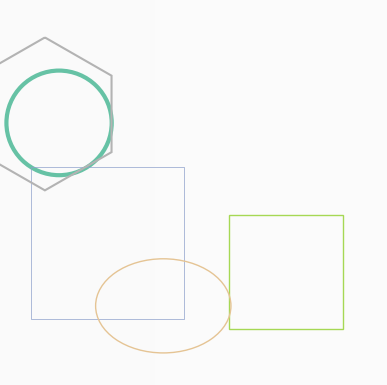[{"shape": "circle", "thickness": 3, "radius": 0.68, "center": [0.152, 0.681]}, {"shape": "square", "thickness": 0.5, "radius": 0.99, "center": [0.276, 0.369]}, {"shape": "square", "thickness": 1, "radius": 0.74, "center": [0.738, 0.293]}, {"shape": "oval", "thickness": 1, "radius": 0.87, "center": [0.421, 0.206]}, {"shape": "hexagon", "thickness": 1.5, "radius": 0.99, "center": [0.116, 0.704]}]